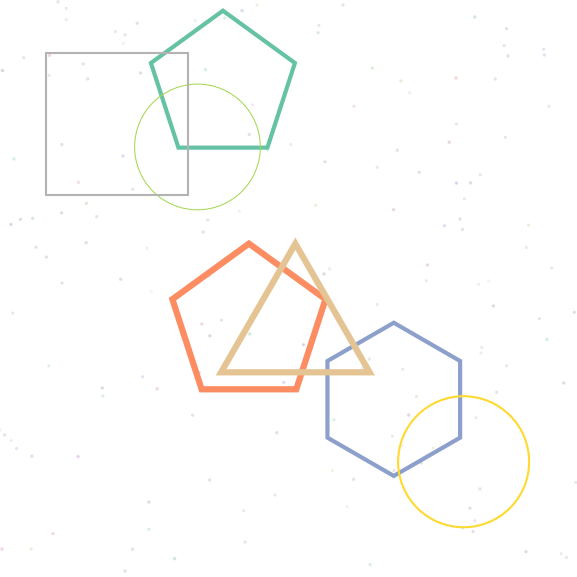[{"shape": "pentagon", "thickness": 2, "radius": 0.66, "center": [0.386, 0.85]}, {"shape": "pentagon", "thickness": 3, "radius": 0.7, "center": [0.431, 0.438]}, {"shape": "hexagon", "thickness": 2, "radius": 0.66, "center": [0.682, 0.308]}, {"shape": "circle", "thickness": 0.5, "radius": 0.54, "center": [0.342, 0.745]}, {"shape": "circle", "thickness": 1, "radius": 0.57, "center": [0.803, 0.2]}, {"shape": "triangle", "thickness": 3, "radius": 0.74, "center": [0.511, 0.429]}, {"shape": "square", "thickness": 1, "radius": 0.61, "center": [0.202, 0.785]}]